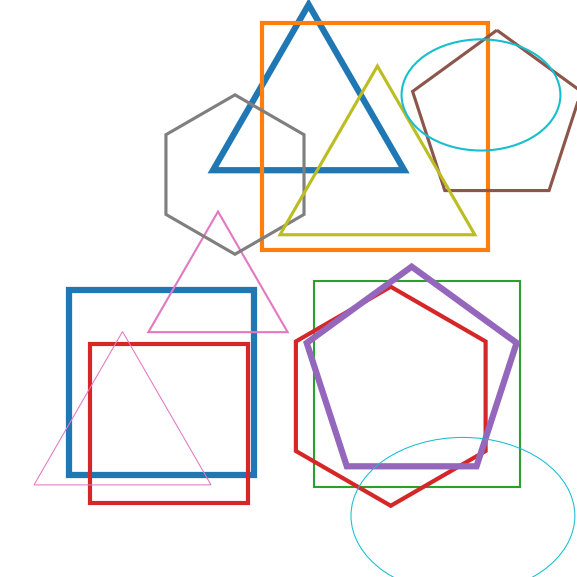[{"shape": "square", "thickness": 3, "radius": 0.8, "center": [0.28, 0.337]}, {"shape": "triangle", "thickness": 3, "radius": 0.96, "center": [0.534, 0.8]}, {"shape": "square", "thickness": 2, "radius": 0.98, "center": [0.649, 0.763]}, {"shape": "square", "thickness": 1, "radius": 0.89, "center": [0.722, 0.334]}, {"shape": "hexagon", "thickness": 2, "radius": 0.95, "center": [0.677, 0.313]}, {"shape": "square", "thickness": 2, "radius": 0.69, "center": [0.292, 0.266]}, {"shape": "pentagon", "thickness": 3, "radius": 0.96, "center": [0.713, 0.346]}, {"shape": "pentagon", "thickness": 1.5, "radius": 0.77, "center": [0.86, 0.793]}, {"shape": "triangle", "thickness": 0.5, "radius": 0.88, "center": [0.212, 0.248]}, {"shape": "triangle", "thickness": 1, "radius": 0.7, "center": [0.378, 0.494]}, {"shape": "hexagon", "thickness": 1.5, "radius": 0.69, "center": [0.407, 0.697]}, {"shape": "triangle", "thickness": 1.5, "radius": 0.97, "center": [0.654, 0.69]}, {"shape": "oval", "thickness": 1, "radius": 0.69, "center": [0.833, 0.835]}, {"shape": "oval", "thickness": 0.5, "radius": 0.97, "center": [0.802, 0.106]}]